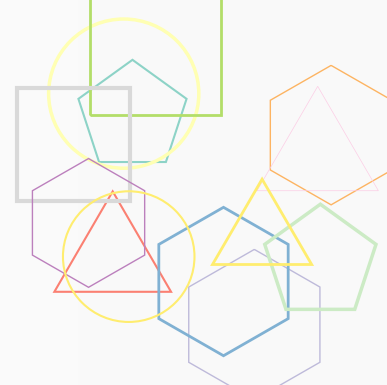[{"shape": "pentagon", "thickness": 1.5, "radius": 0.73, "center": [0.342, 0.698]}, {"shape": "circle", "thickness": 2.5, "radius": 0.97, "center": [0.319, 0.757]}, {"shape": "hexagon", "thickness": 1, "radius": 0.98, "center": [0.656, 0.157]}, {"shape": "triangle", "thickness": 1.5, "radius": 0.87, "center": [0.291, 0.329]}, {"shape": "hexagon", "thickness": 2, "radius": 0.96, "center": [0.577, 0.269]}, {"shape": "hexagon", "thickness": 1, "radius": 0.91, "center": [0.854, 0.649]}, {"shape": "square", "thickness": 2, "radius": 0.84, "center": [0.401, 0.869]}, {"shape": "triangle", "thickness": 0.5, "radius": 0.9, "center": [0.82, 0.595]}, {"shape": "square", "thickness": 3, "radius": 0.73, "center": [0.189, 0.625]}, {"shape": "hexagon", "thickness": 1, "radius": 0.84, "center": [0.229, 0.421]}, {"shape": "pentagon", "thickness": 2.5, "radius": 0.75, "center": [0.827, 0.319]}, {"shape": "triangle", "thickness": 2, "radius": 0.74, "center": [0.676, 0.387]}, {"shape": "circle", "thickness": 1.5, "radius": 0.85, "center": [0.332, 0.333]}]